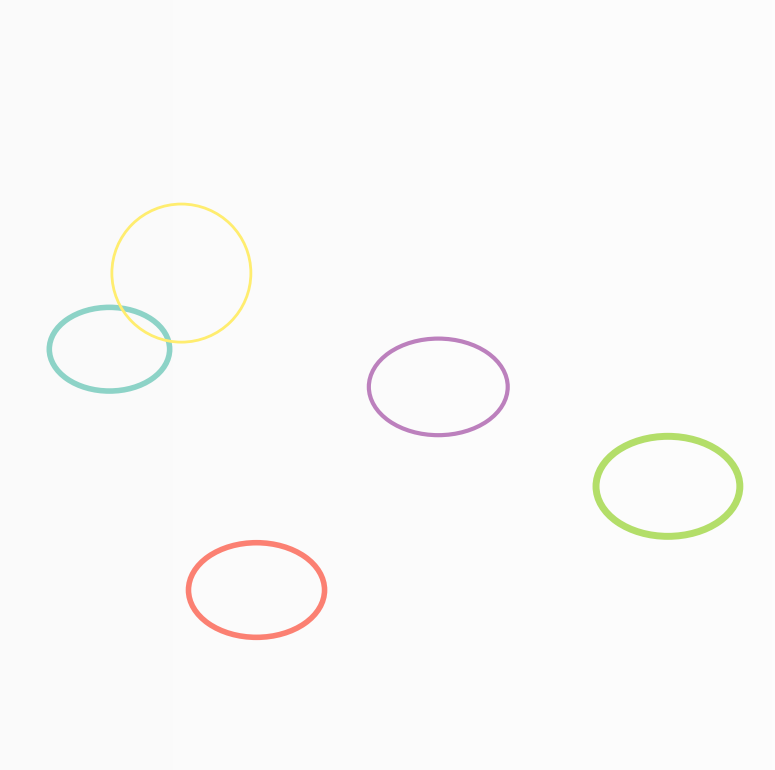[{"shape": "oval", "thickness": 2, "radius": 0.39, "center": [0.141, 0.546]}, {"shape": "oval", "thickness": 2, "radius": 0.44, "center": [0.331, 0.234]}, {"shape": "oval", "thickness": 2.5, "radius": 0.46, "center": [0.862, 0.368]}, {"shape": "oval", "thickness": 1.5, "radius": 0.45, "center": [0.566, 0.498]}, {"shape": "circle", "thickness": 1, "radius": 0.45, "center": [0.234, 0.645]}]